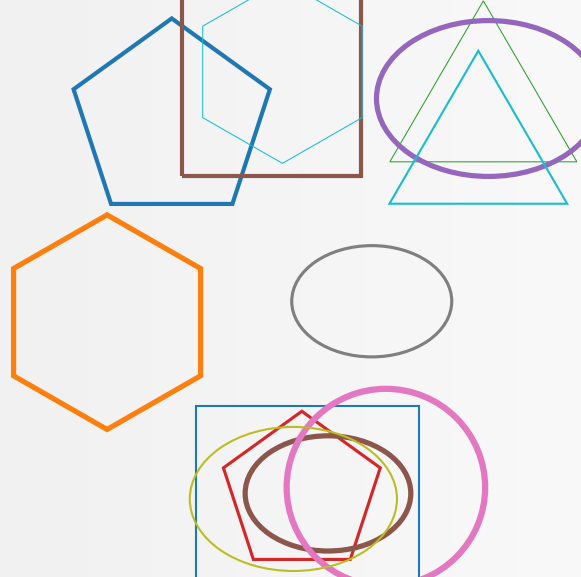[{"shape": "square", "thickness": 1, "radius": 0.96, "center": [0.529, 0.106]}, {"shape": "pentagon", "thickness": 2, "radius": 0.89, "center": [0.295, 0.79]}, {"shape": "hexagon", "thickness": 2.5, "radius": 0.93, "center": [0.184, 0.441]}, {"shape": "triangle", "thickness": 0.5, "radius": 0.93, "center": [0.832, 0.812]}, {"shape": "pentagon", "thickness": 1.5, "radius": 0.71, "center": [0.519, 0.145]}, {"shape": "oval", "thickness": 2.5, "radius": 0.96, "center": [0.84, 0.829]}, {"shape": "square", "thickness": 2, "radius": 0.77, "center": [0.468, 0.848]}, {"shape": "oval", "thickness": 2.5, "radius": 0.71, "center": [0.564, 0.145]}, {"shape": "circle", "thickness": 3, "radius": 0.85, "center": [0.664, 0.155]}, {"shape": "oval", "thickness": 1.5, "radius": 0.69, "center": [0.64, 0.477]}, {"shape": "oval", "thickness": 1, "radius": 0.89, "center": [0.505, 0.135]}, {"shape": "triangle", "thickness": 1, "radius": 0.88, "center": [0.823, 0.735]}, {"shape": "hexagon", "thickness": 0.5, "radius": 0.79, "center": [0.486, 0.875]}]